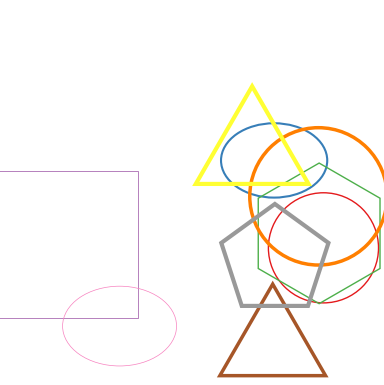[{"shape": "circle", "thickness": 1, "radius": 0.72, "center": [0.84, 0.356]}, {"shape": "oval", "thickness": 1.5, "radius": 0.69, "center": [0.712, 0.583]}, {"shape": "hexagon", "thickness": 1, "radius": 0.91, "center": [0.829, 0.394]}, {"shape": "square", "thickness": 0.5, "radius": 0.96, "center": [0.167, 0.364]}, {"shape": "circle", "thickness": 2.5, "radius": 0.89, "center": [0.827, 0.49]}, {"shape": "triangle", "thickness": 3, "radius": 0.85, "center": [0.655, 0.607]}, {"shape": "triangle", "thickness": 2.5, "radius": 0.79, "center": [0.708, 0.104]}, {"shape": "oval", "thickness": 0.5, "radius": 0.74, "center": [0.311, 0.153]}, {"shape": "pentagon", "thickness": 3, "radius": 0.73, "center": [0.714, 0.324]}]